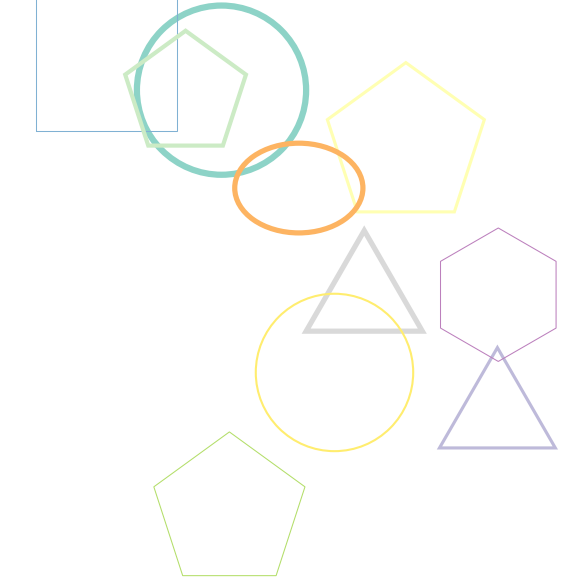[{"shape": "circle", "thickness": 3, "radius": 0.73, "center": [0.384, 0.843]}, {"shape": "pentagon", "thickness": 1.5, "radius": 0.71, "center": [0.703, 0.748]}, {"shape": "triangle", "thickness": 1.5, "radius": 0.58, "center": [0.861, 0.281]}, {"shape": "square", "thickness": 0.5, "radius": 0.61, "center": [0.185, 0.893]}, {"shape": "oval", "thickness": 2.5, "radius": 0.55, "center": [0.517, 0.674]}, {"shape": "pentagon", "thickness": 0.5, "radius": 0.69, "center": [0.397, 0.114]}, {"shape": "triangle", "thickness": 2.5, "radius": 0.58, "center": [0.631, 0.484]}, {"shape": "hexagon", "thickness": 0.5, "radius": 0.58, "center": [0.863, 0.489]}, {"shape": "pentagon", "thickness": 2, "radius": 0.55, "center": [0.321, 0.836]}, {"shape": "circle", "thickness": 1, "radius": 0.68, "center": [0.579, 0.354]}]